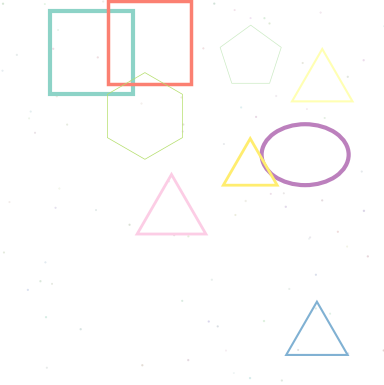[{"shape": "square", "thickness": 3, "radius": 0.53, "center": [0.237, 0.863]}, {"shape": "triangle", "thickness": 1.5, "radius": 0.45, "center": [0.837, 0.782]}, {"shape": "square", "thickness": 2.5, "radius": 0.54, "center": [0.388, 0.89]}, {"shape": "triangle", "thickness": 1.5, "radius": 0.46, "center": [0.823, 0.124]}, {"shape": "hexagon", "thickness": 0.5, "radius": 0.56, "center": [0.376, 0.699]}, {"shape": "triangle", "thickness": 2, "radius": 0.52, "center": [0.445, 0.444]}, {"shape": "oval", "thickness": 3, "radius": 0.57, "center": [0.793, 0.598]}, {"shape": "pentagon", "thickness": 0.5, "radius": 0.42, "center": [0.651, 0.851]}, {"shape": "triangle", "thickness": 2, "radius": 0.4, "center": [0.65, 0.559]}]